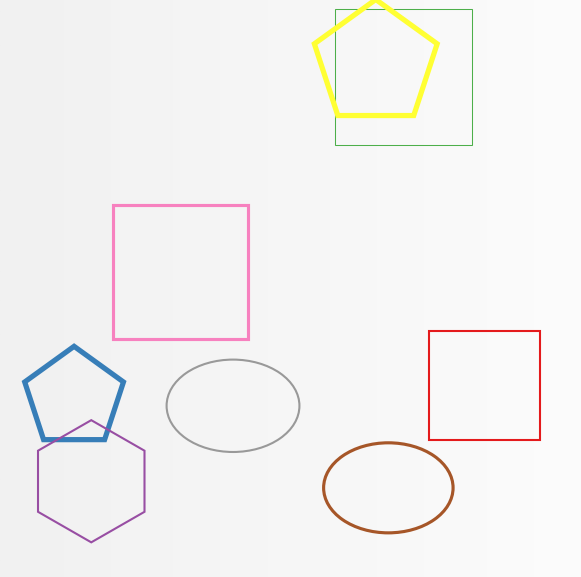[{"shape": "square", "thickness": 1, "radius": 0.47, "center": [0.833, 0.331]}, {"shape": "pentagon", "thickness": 2.5, "radius": 0.45, "center": [0.127, 0.31]}, {"shape": "square", "thickness": 0.5, "radius": 0.59, "center": [0.695, 0.865]}, {"shape": "hexagon", "thickness": 1, "radius": 0.53, "center": [0.157, 0.166]}, {"shape": "pentagon", "thickness": 2.5, "radius": 0.56, "center": [0.646, 0.889]}, {"shape": "oval", "thickness": 1.5, "radius": 0.56, "center": [0.668, 0.154]}, {"shape": "square", "thickness": 1.5, "radius": 0.58, "center": [0.31, 0.529]}, {"shape": "oval", "thickness": 1, "radius": 0.57, "center": [0.401, 0.296]}]